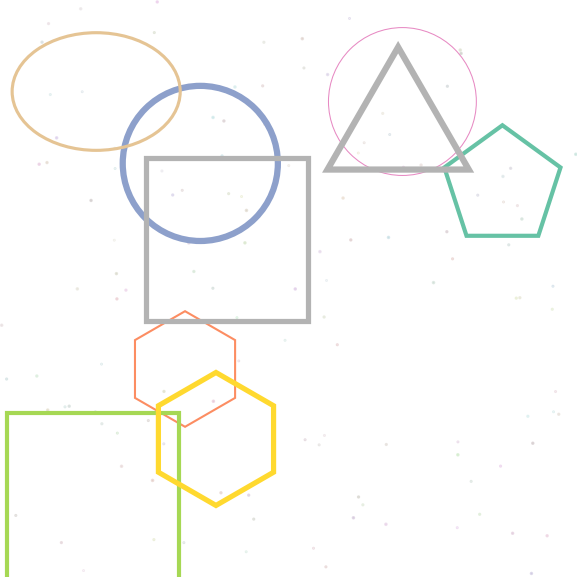[{"shape": "pentagon", "thickness": 2, "radius": 0.53, "center": [0.87, 0.676]}, {"shape": "hexagon", "thickness": 1, "radius": 0.5, "center": [0.32, 0.36]}, {"shape": "circle", "thickness": 3, "radius": 0.67, "center": [0.347, 0.716]}, {"shape": "circle", "thickness": 0.5, "radius": 0.64, "center": [0.697, 0.823]}, {"shape": "square", "thickness": 2, "radius": 0.75, "center": [0.161, 0.135]}, {"shape": "hexagon", "thickness": 2.5, "radius": 0.58, "center": [0.374, 0.239]}, {"shape": "oval", "thickness": 1.5, "radius": 0.73, "center": [0.167, 0.841]}, {"shape": "square", "thickness": 2.5, "radius": 0.7, "center": [0.393, 0.585]}, {"shape": "triangle", "thickness": 3, "radius": 0.71, "center": [0.689, 0.776]}]